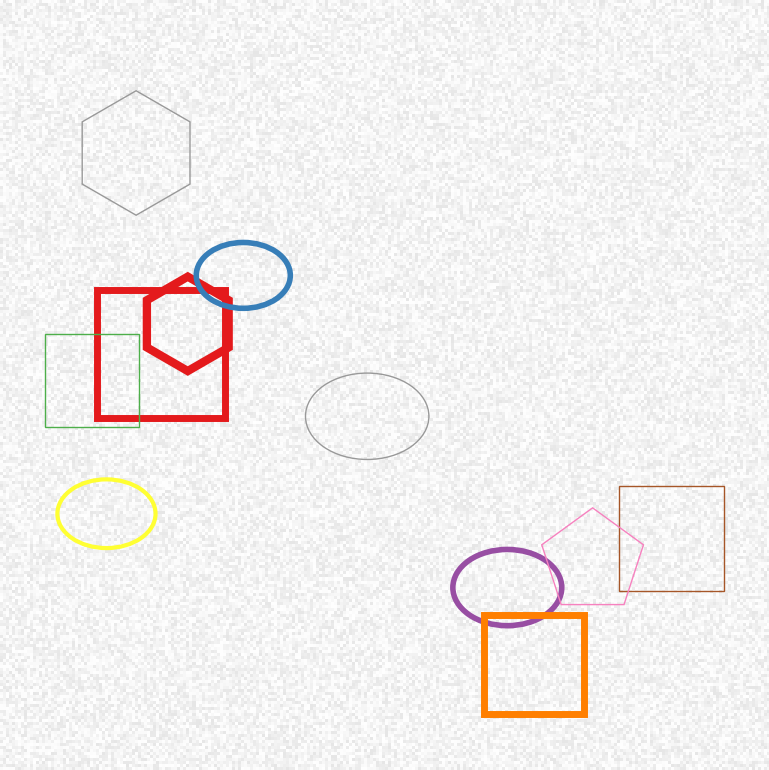[{"shape": "square", "thickness": 2.5, "radius": 0.42, "center": [0.209, 0.541]}, {"shape": "hexagon", "thickness": 3, "radius": 0.31, "center": [0.244, 0.579]}, {"shape": "oval", "thickness": 2, "radius": 0.31, "center": [0.316, 0.642]}, {"shape": "square", "thickness": 0.5, "radius": 0.3, "center": [0.12, 0.506]}, {"shape": "oval", "thickness": 2, "radius": 0.35, "center": [0.659, 0.237]}, {"shape": "square", "thickness": 2.5, "radius": 0.32, "center": [0.693, 0.137]}, {"shape": "oval", "thickness": 1.5, "radius": 0.32, "center": [0.138, 0.333]}, {"shape": "square", "thickness": 0.5, "radius": 0.34, "center": [0.872, 0.3]}, {"shape": "pentagon", "thickness": 0.5, "radius": 0.35, "center": [0.77, 0.271]}, {"shape": "hexagon", "thickness": 0.5, "radius": 0.4, "center": [0.177, 0.801]}, {"shape": "oval", "thickness": 0.5, "radius": 0.4, "center": [0.477, 0.459]}]